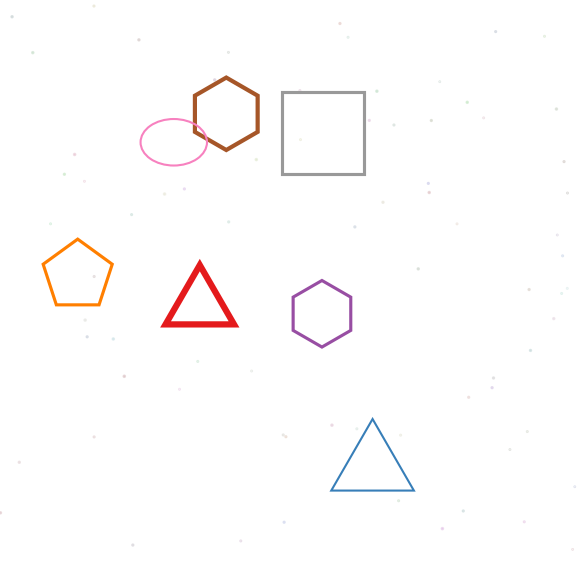[{"shape": "triangle", "thickness": 3, "radius": 0.34, "center": [0.346, 0.472]}, {"shape": "triangle", "thickness": 1, "radius": 0.41, "center": [0.645, 0.191]}, {"shape": "hexagon", "thickness": 1.5, "radius": 0.29, "center": [0.557, 0.456]}, {"shape": "pentagon", "thickness": 1.5, "radius": 0.31, "center": [0.135, 0.522]}, {"shape": "hexagon", "thickness": 2, "radius": 0.31, "center": [0.392, 0.802]}, {"shape": "oval", "thickness": 1, "radius": 0.29, "center": [0.301, 0.753]}, {"shape": "square", "thickness": 1.5, "radius": 0.35, "center": [0.56, 0.769]}]